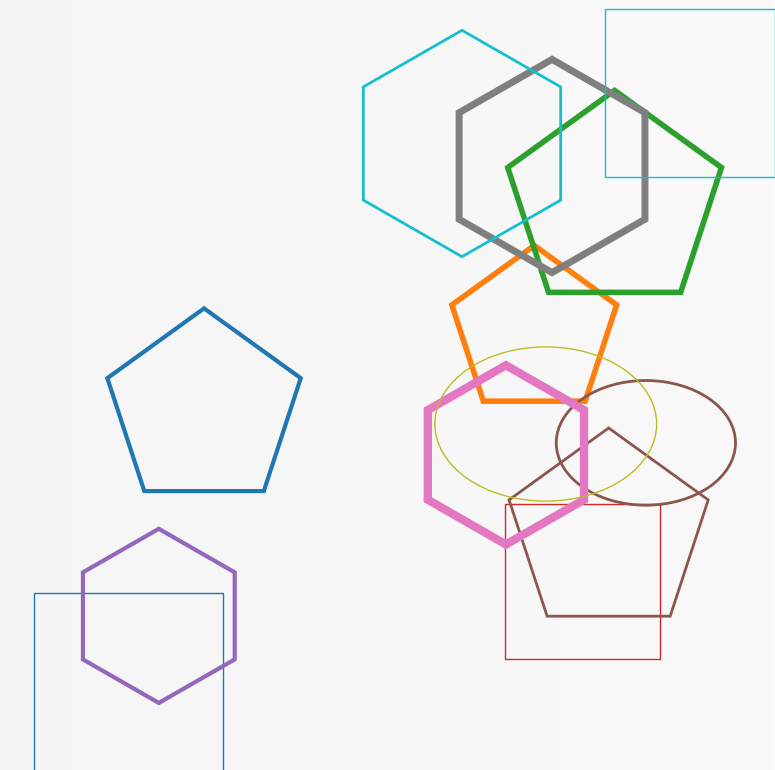[{"shape": "square", "thickness": 0.5, "radius": 0.61, "center": [0.166, 0.108]}, {"shape": "pentagon", "thickness": 1.5, "radius": 0.66, "center": [0.263, 0.468]}, {"shape": "pentagon", "thickness": 2, "radius": 0.56, "center": [0.689, 0.569]}, {"shape": "pentagon", "thickness": 2, "radius": 0.72, "center": [0.793, 0.738]}, {"shape": "square", "thickness": 0.5, "radius": 0.5, "center": [0.751, 0.245]}, {"shape": "hexagon", "thickness": 1.5, "radius": 0.57, "center": [0.205, 0.2]}, {"shape": "oval", "thickness": 1, "radius": 0.58, "center": [0.833, 0.425]}, {"shape": "pentagon", "thickness": 1, "radius": 0.68, "center": [0.785, 0.309]}, {"shape": "hexagon", "thickness": 3, "radius": 0.58, "center": [0.653, 0.409]}, {"shape": "hexagon", "thickness": 2.5, "radius": 0.69, "center": [0.712, 0.784]}, {"shape": "oval", "thickness": 0.5, "radius": 0.72, "center": [0.704, 0.449]}, {"shape": "square", "thickness": 0.5, "radius": 0.55, "center": [0.891, 0.879]}, {"shape": "hexagon", "thickness": 1, "radius": 0.74, "center": [0.596, 0.814]}]